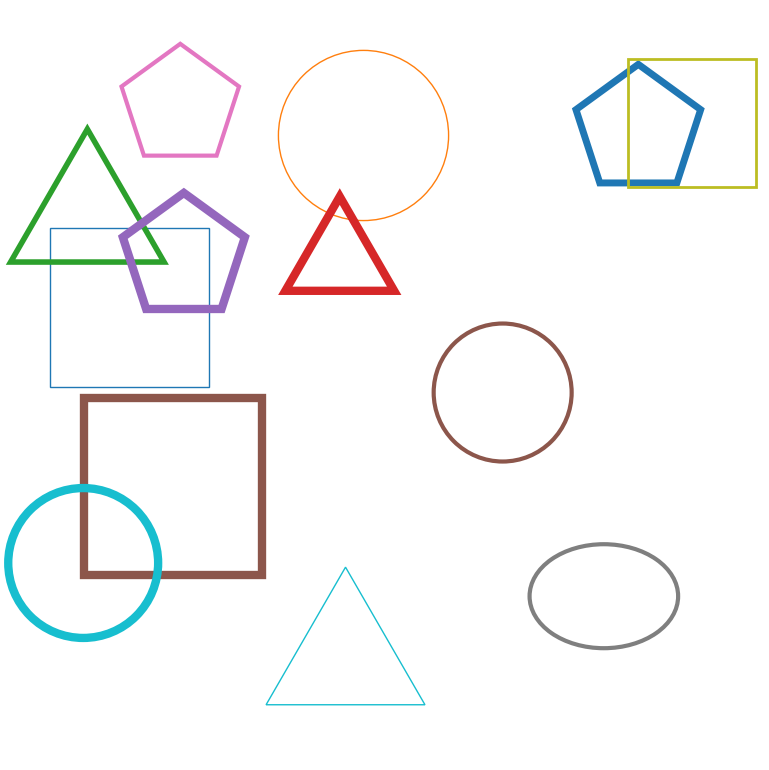[{"shape": "square", "thickness": 0.5, "radius": 0.52, "center": [0.168, 0.6]}, {"shape": "pentagon", "thickness": 2.5, "radius": 0.43, "center": [0.829, 0.831]}, {"shape": "circle", "thickness": 0.5, "radius": 0.55, "center": [0.472, 0.824]}, {"shape": "triangle", "thickness": 2, "radius": 0.58, "center": [0.113, 0.717]}, {"shape": "triangle", "thickness": 3, "radius": 0.41, "center": [0.441, 0.663]}, {"shape": "pentagon", "thickness": 3, "radius": 0.42, "center": [0.239, 0.666]}, {"shape": "circle", "thickness": 1.5, "radius": 0.45, "center": [0.653, 0.49]}, {"shape": "square", "thickness": 3, "radius": 0.58, "center": [0.225, 0.368]}, {"shape": "pentagon", "thickness": 1.5, "radius": 0.4, "center": [0.234, 0.863]}, {"shape": "oval", "thickness": 1.5, "radius": 0.48, "center": [0.784, 0.226]}, {"shape": "square", "thickness": 1, "radius": 0.42, "center": [0.898, 0.84]}, {"shape": "triangle", "thickness": 0.5, "radius": 0.6, "center": [0.449, 0.144]}, {"shape": "circle", "thickness": 3, "radius": 0.49, "center": [0.108, 0.269]}]